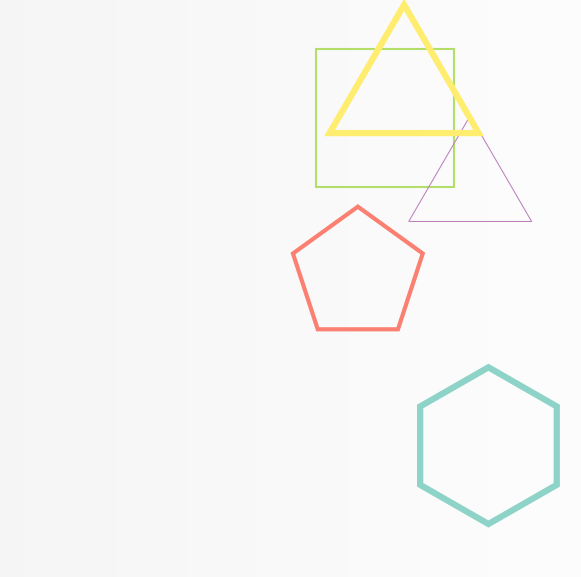[{"shape": "hexagon", "thickness": 3, "radius": 0.68, "center": [0.84, 0.227]}, {"shape": "pentagon", "thickness": 2, "radius": 0.59, "center": [0.616, 0.524]}, {"shape": "square", "thickness": 1, "radius": 0.6, "center": [0.663, 0.795]}, {"shape": "triangle", "thickness": 0.5, "radius": 0.61, "center": [0.809, 0.677]}, {"shape": "triangle", "thickness": 3, "radius": 0.74, "center": [0.695, 0.843]}]